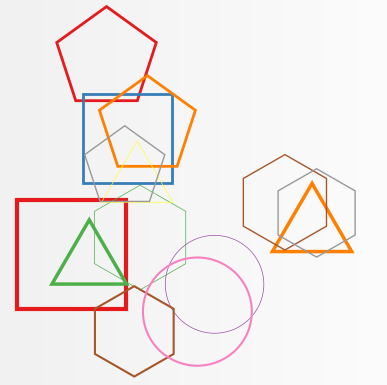[{"shape": "square", "thickness": 3, "radius": 0.7, "center": [0.184, 0.339]}, {"shape": "pentagon", "thickness": 2, "radius": 0.68, "center": [0.275, 0.848]}, {"shape": "square", "thickness": 2, "radius": 0.58, "center": [0.33, 0.64]}, {"shape": "hexagon", "thickness": 0.5, "radius": 0.68, "center": [0.362, 0.383]}, {"shape": "triangle", "thickness": 2.5, "radius": 0.56, "center": [0.23, 0.318]}, {"shape": "circle", "thickness": 0.5, "radius": 0.64, "center": [0.554, 0.262]}, {"shape": "triangle", "thickness": 2.5, "radius": 0.59, "center": [0.805, 0.406]}, {"shape": "pentagon", "thickness": 2, "radius": 0.65, "center": [0.38, 0.673]}, {"shape": "triangle", "thickness": 0.5, "radius": 0.53, "center": [0.354, 0.528]}, {"shape": "hexagon", "thickness": 1, "radius": 0.62, "center": [0.735, 0.475]}, {"shape": "hexagon", "thickness": 1.5, "radius": 0.59, "center": [0.347, 0.139]}, {"shape": "circle", "thickness": 1.5, "radius": 0.7, "center": [0.509, 0.191]}, {"shape": "hexagon", "thickness": 1, "radius": 0.57, "center": [0.817, 0.447]}, {"shape": "pentagon", "thickness": 1, "radius": 0.54, "center": [0.322, 0.565]}]